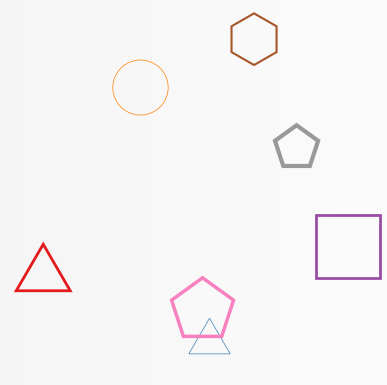[{"shape": "triangle", "thickness": 2, "radius": 0.4, "center": [0.112, 0.285]}, {"shape": "triangle", "thickness": 0.5, "radius": 0.31, "center": [0.541, 0.112]}, {"shape": "square", "thickness": 2, "radius": 0.41, "center": [0.897, 0.359]}, {"shape": "circle", "thickness": 0.5, "radius": 0.36, "center": [0.363, 0.773]}, {"shape": "hexagon", "thickness": 1.5, "radius": 0.34, "center": [0.656, 0.898]}, {"shape": "pentagon", "thickness": 2.5, "radius": 0.42, "center": [0.523, 0.194]}, {"shape": "pentagon", "thickness": 3, "radius": 0.29, "center": [0.765, 0.616]}]